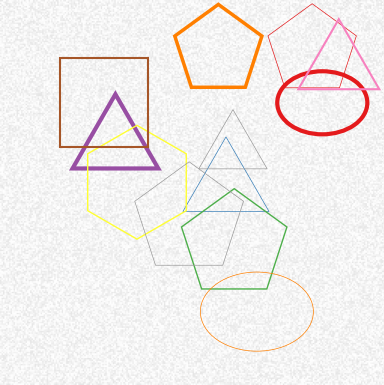[{"shape": "oval", "thickness": 3, "radius": 0.59, "center": [0.837, 0.733]}, {"shape": "pentagon", "thickness": 0.5, "radius": 0.6, "center": [0.811, 0.87]}, {"shape": "triangle", "thickness": 0.5, "radius": 0.65, "center": [0.587, 0.515]}, {"shape": "pentagon", "thickness": 1, "radius": 0.72, "center": [0.608, 0.366]}, {"shape": "triangle", "thickness": 3, "radius": 0.64, "center": [0.3, 0.627]}, {"shape": "pentagon", "thickness": 2.5, "radius": 0.59, "center": [0.567, 0.87]}, {"shape": "oval", "thickness": 0.5, "radius": 0.73, "center": [0.667, 0.191]}, {"shape": "hexagon", "thickness": 1, "radius": 0.74, "center": [0.356, 0.527]}, {"shape": "square", "thickness": 1.5, "radius": 0.58, "center": [0.27, 0.733]}, {"shape": "triangle", "thickness": 1.5, "radius": 0.61, "center": [0.88, 0.829]}, {"shape": "triangle", "thickness": 0.5, "radius": 0.51, "center": [0.605, 0.613]}, {"shape": "pentagon", "thickness": 0.5, "radius": 0.74, "center": [0.491, 0.431]}]